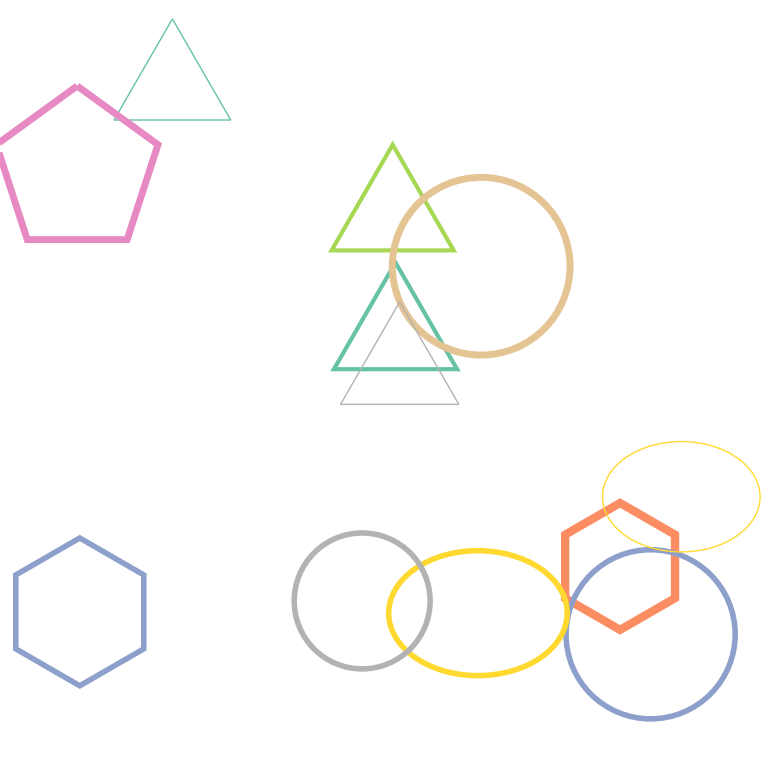[{"shape": "triangle", "thickness": 0.5, "radius": 0.44, "center": [0.224, 0.888]}, {"shape": "triangle", "thickness": 1.5, "radius": 0.46, "center": [0.514, 0.567]}, {"shape": "hexagon", "thickness": 3, "radius": 0.41, "center": [0.805, 0.264]}, {"shape": "circle", "thickness": 2, "radius": 0.55, "center": [0.845, 0.176]}, {"shape": "hexagon", "thickness": 2, "radius": 0.48, "center": [0.104, 0.205]}, {"shape": "pentagon", "thickness": 2.5, "radius": 0.55, "center": [0.1, 0.778]}, {"shape": "triangle", "thickness": 1.5, "radius": 0.46, "center": [0.51, 0.721]}, {"shape": "oval", "thickness": 2, "radius": 0.58, "center": [0.621, 0.204]}, {"shape": "oval", "thickness": 0.5, "radius": 0.51, "center": [0.885, 0.355]}, {"shape": "circle", "thickness": 2.5, "radius": 0.58, "center": [0.625, 0.654]}, {"shape": "circle", "thickness": 2, "radius": 0.44, "center": [0.47, 0.22]}, {"shape": "triangle", "thickness": 0.5, "radius": 0.44, "center": [0.519, 0.519]}]